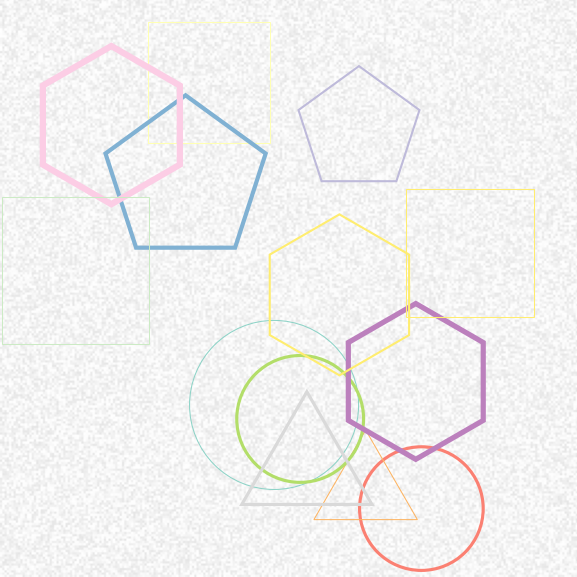[{"shape": "circle", "thickness": 0.5, "radius": 0.73, "center": [0.475, 0.298]}, {"shape": "square", "thickness": 0.5, "radius": 0.53, "center": [0.362, 0.857]}, {"shape": "pentagon", "thickness": 1, "radius": 0.55, "center": [0.622, 0.774]}, {"shape": "circle", "thickness": 1.5, "radius": 0.54, "center": [0.73, 0.118]}, {"shape": "pentagon", "thickness": 2, "radius": 0.73, "center": [0.321, 0.688]}, {"shape": "triangle", "thickness": 0.5, "radius": 0.52, "center": [0.633, 0.151]}, {"shape": "circle", "thickness": 1.5, "radius": 0.55, "center": [0.52, 0.274]}, {"shape": "hexagon", "thickness": 3, "radius": 0.68, "center": [0.193, 0.782]}, {"shape": "triangle", "thickness": 1.5, "radius": 0.65, "center": [0.531, 0.191]}, {"shape": "hexagon", "thickness": 2.5, "radius": 0.67, "center": [0.72, 0.339]}, {"shape": "square", "thickness": 0.5, "radius": 0.64, "center": [0.13, 0.531]}, {"shape": "hexagon", "thickness": 1, "radius": 0.7, "center": [0.588, 0.489]}, {"shape": "square", "thickness": 0.5, "radius": 0.55, "center": [0.814, 0.561]}]